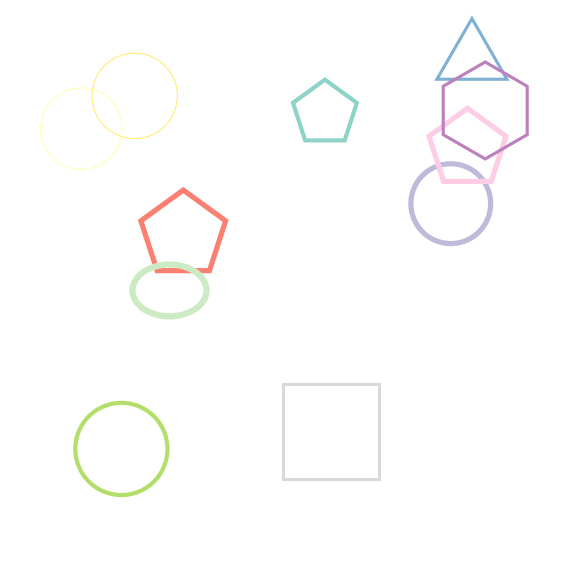[{"shape": "pentagon", "thickness": 2, "radius": 0.29, "center": [0.563, 0.803]}, {"shape": "circle", "thickness": 0.5, "radius": 0.35, "center": [0.141, 0.776]}, {"shape": "circle", "thickness": 2.5, "radius": 0.35, "center": [0.781, 0.646]}, {"shape": "pentagon", "thickness": 2.5, "radius": 0.39, "center": [0.317, 0.593]}, {"shape": "triangle", "thickness": 1.5, "radius": 0.35, "center": [0.817, 0.897]}, {"shape": "circle", "thickness": 2, "radius": 0.4, "center": [0.21, 0.222]}, {"shape": "pentagon", "thickness": 2.5, "radius": 0.35, "center": [0.809, 0.742]}, {"shape": "square", "thickness": 1.5, "radius": 0.41, "center": [0.573, 0.252]}, {"shape": "hexagon", "thickness": 1.5, "radius": 0.42, "center": [0.84, 0.808]}, {"shape": "oval", "thickness": 3, "radius": 0.32, "center": [0.294, 0.496]}, {"shape": "circle", "thickness": 0.5, "radius": 0.37, "center": [0.233, 0.833]}]